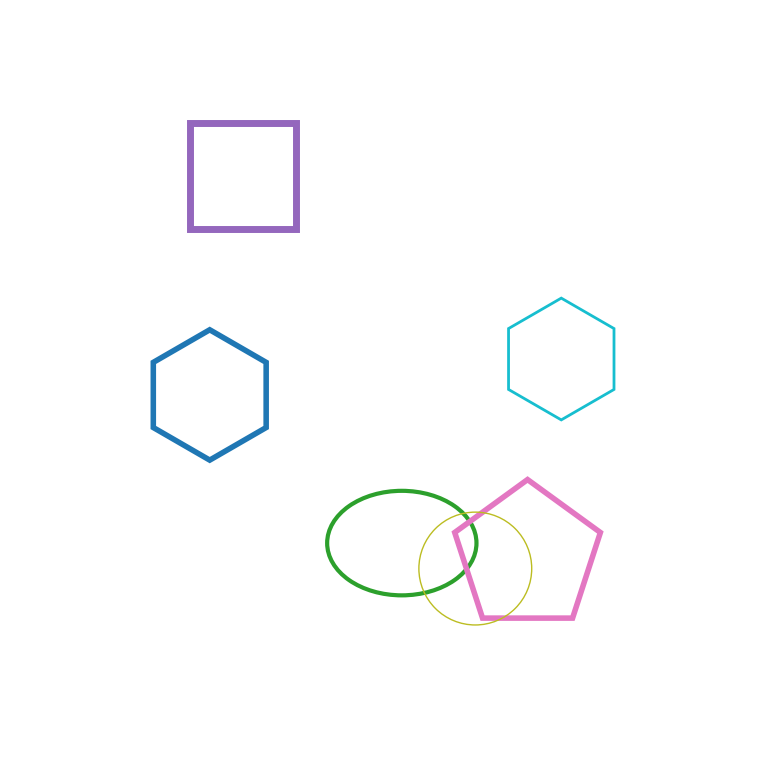[{"shape": "hexagon", "thickness": 2, "radius": 0.42, "center": [0.272, 0.487]}, {"shape": "oval", "thickness": 1.5, "radius": 0.48, "center": [0.522, 0.295]}, {"shape": "square", "thickness": 2.5, "radius": 0.34, "center": [0.316, 0.772]}, {"shape": "pentagon", "thickness": 2, "radius": 0.5, "center": [0.685, 0.278]}, {"shape": "circle", "thickness": 0.5, "radius": 0.37, "center": [0.617, 0.262]}, {"shape": "hexagon", "thickness": 1, "radius": 0.4, "center": [0.729, 0.534]}]